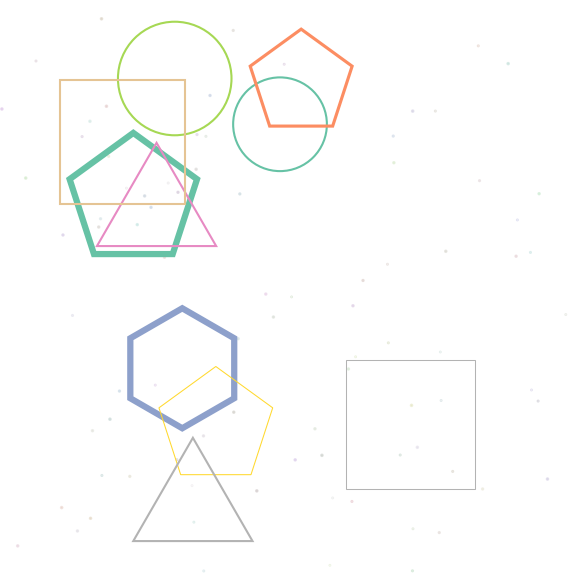[{"shape": "circle", "thickness": 1, "radius": 0.41, "center": [0.485, 0.784]}, {"shape": "pentagon", "thickness": 3, "radius": 0.58, "center": [0.231, 0.653]}, {"shape": "pentagon", "thickness": 1.5, "radius": 0.46, "center": [0.521, 0.856]}, {"shape": "hexagon", "thickness": 3, "radius": 0.52, "center": [0.316, 0.361]}, {"shape": "triangle", "thickness": 1, "radius": 0.6, "center": [0.271, 0.633]}, {"shape": "circle", "thickness": 1, "radius": 0.49, "center": [0.303, 0.863]}, {"shape": "pentagon", "thickness": 0.5, "radius": 0.52, "center": [0.374, 0.261]}, {"shape": "square", "thickness": 1, "radius": 0.54, "center": [0.212, 0.753]}, {"shape": "square", "thickness": 0.5, "radius": 0.56, "center": [0.711, 0.264]}, {"shape": "triangle", "thickness": 1, "radius": 0.6, "center": [0.334, 0.122]}]